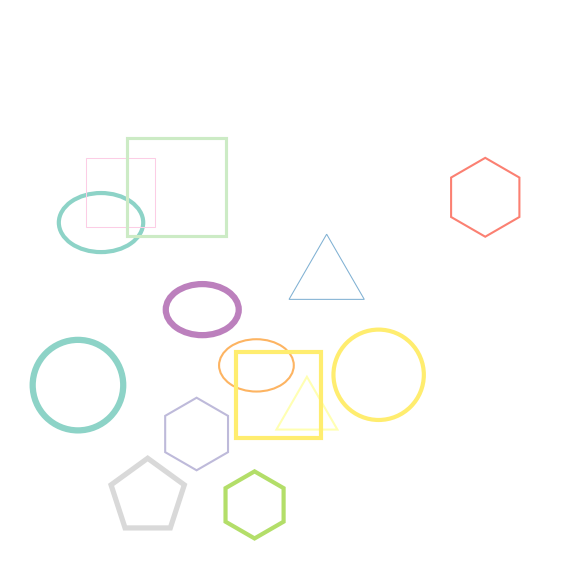[{"shape": "circle", "thickness": 3, "radius": 0.39, "center": [0.135, 0.332]}, {"shape": "oval", "thickness": 2, "radius": 0.37, "center": [0.175, 0.614]}, {"shape": "triangle", "thickness": 1, "radius": 0.3, "center": [0.531, 0.286]}, {"shape": "hexagon", "thickness": 1, "radius": 0.31, "center": [0.34, 0.248]}, {"shape": "hexagon", "thickness": 1, "radius": 0.34, "center": [0.84, 0.658]}, {"shape": "triangle", "thickness": 0.5, "radius": 0.38, "center": [0.566, 0.518]}, {"shape": "oval", "thickness": 1, "radius": 0.32, "center": [0.444, 0.366]}, {"shape": "hexagon", "thickness": 2, "radius": 0.29, "center": [0.441, 0.125]}, {"shape": "square", "thickness": 0.5, "radius": 0.3, "center": [0.209, 0.665]}, {"shape": "pentagon", "thickness": 2.5, "radius": 0.33, "center": [0.256, 0.139]}, {"shape": "oval", "thickness": 3, "radius": 0.32, "center": [0.35, 0.463]}, {"shape": "square", "thickness": 1.5, "radius": 0.43, "center": [0.306, 0.675]}, {"shape": "square", "thickness": 2, "radius": 0.37, "center": [0.482, 0.315]}, {"shape": "circle", "thickness": 2, "radius": 0.39, "center": [0.656, 0.35]}]